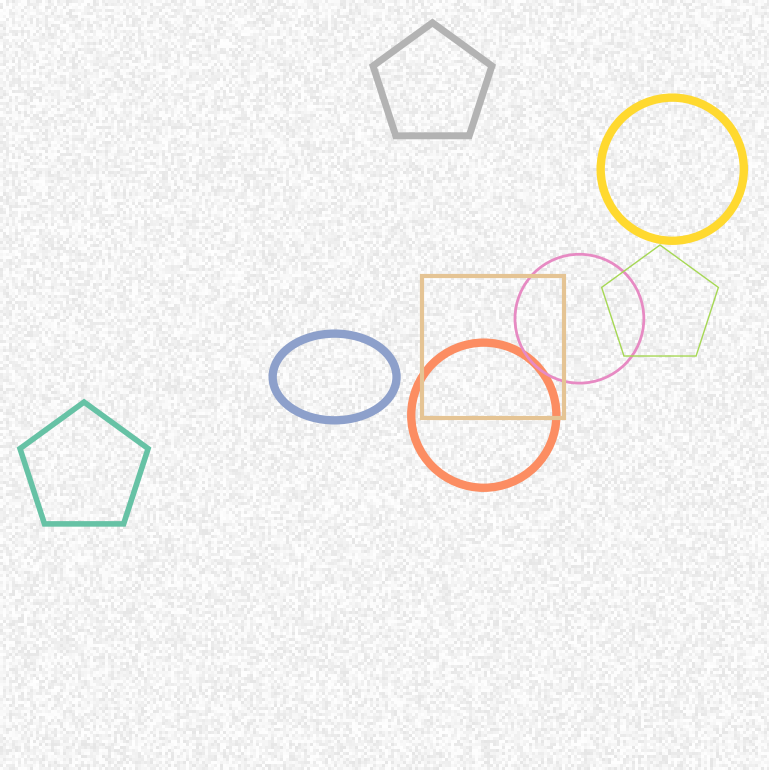[{"shape": "pentagon", "thickness": 2, "radius": 0.44, "center": [0.109, 0.39]}, {"shape": "circle", "thickness": 3, "radius": 0.47, "center": [0.628, 0.461]}, {"shape": "oval", "thickness": 3, "radius": 0.4, "center": [0.435, 0.51]}, {"shape": "circle", "thickness": 1, "radius": 0.42, "center": [0.752, 0.586]}, {"shape": "pentagon", "thickness": 0.5, "radius": 0.4, "center": [0.857, 0.602]}, {"shape": "circle", "thickness": 3, "radius": 0.46, "center": [0.873, 0.78]}, {"shape": "square", "thickness": 1.5, "radius": 0.46, "center": [0.64, 0.549]}, {"shape": "pentagon", "thickness": 2.5, "radius": 0.41, "center": [0.562, 0.889]}]